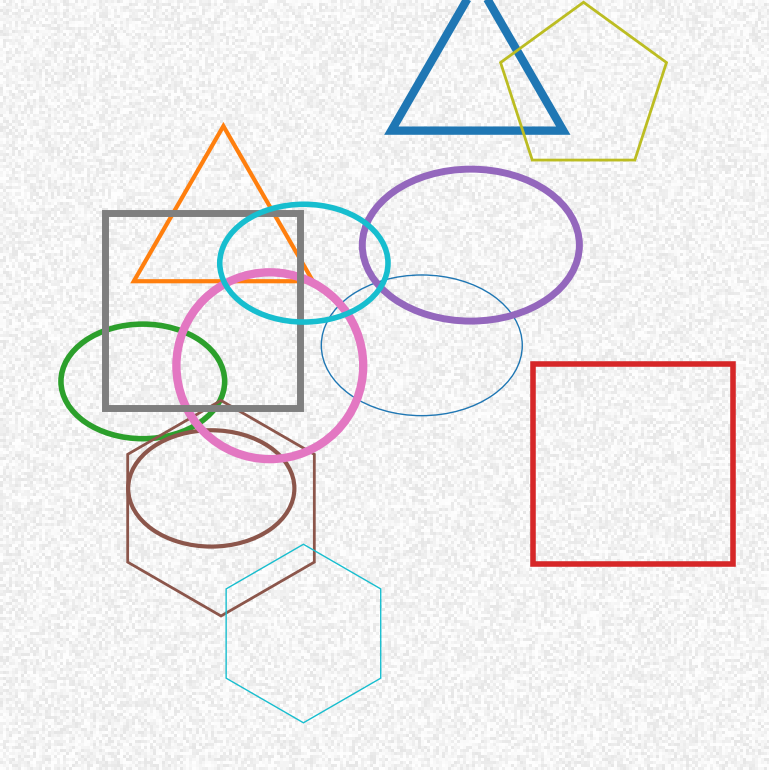[{"shape": "triangle", "thickness": 3, "radius": 0.64, "center": [0.62, 0.895]}, {"shape": "oval", "thickness": 0.5, "radius": 0.65, "center": [0.548, 0.552]}, {"shape": "triangle", "thickness": 1.5, "radius": 0.67, "center": [0.29, 0.702]}, {"shape": "oval", "thickness": 2, "radius": 0.53, "center": [0.185, 0.505]}, {"shape": "square", "thickness": 2, "radius": 0.65, "center": [0.823, 0.397]}, {"shape": "oval", "thickness": 2.5, "radius": 0.7, "center": [0.611, 0.682]}, {"shape": "hexagon", "thickness": 1, "radius": 0.7, "center": [0.287, 0.34]}, {"shape": "oval", "thickness": 1.5, "radius": 0.54, "center": [0.274, 0.366]}, {"shape": "circle", "thickness": 3, "radius": 0.61, "center": [0.35, 0.525]}, {"shape": "square", "thickness": 2.5, "radius": 0.63, "center": [0.263, 0.597]}, {"shape": "pentagon", "thickness": 1, "radius": 0.57, "center": [0.758, 0.884]}, {"shape": "oval", "thickness": 2, "radius": 0.55, "center": [0.395, 0.658]}, {"shape": "hexagon", "thickness": 0.5, "radius": 0.58, "center": [0.394, 0.177]}]